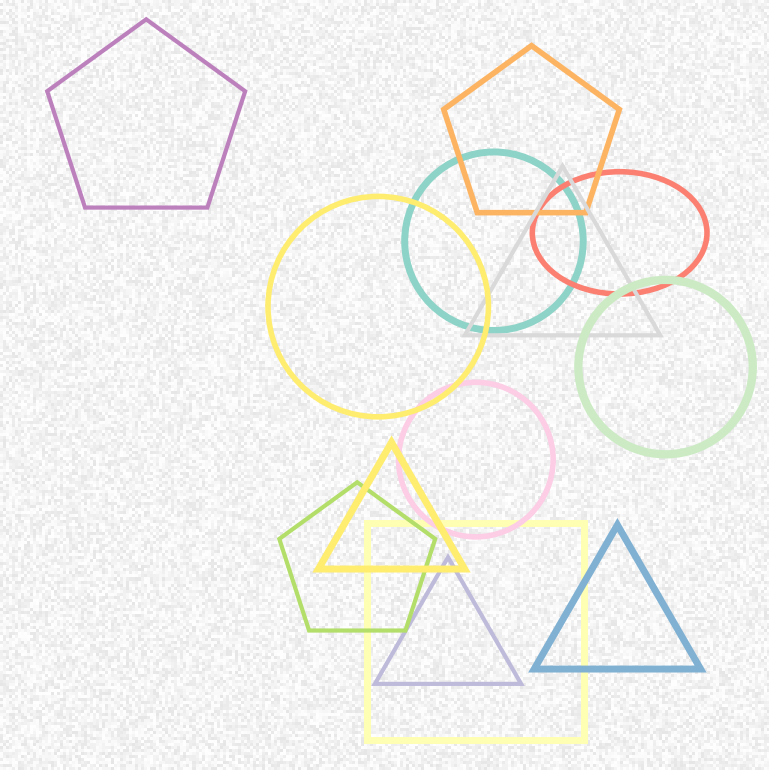[{"shape": "circle", "thickness": 2.5, "radius": 0.58, "center": [0.642, 0.687]}, {"shape": "square", "thickness": 2.5, "radius": 0.7, "center": [0.617, 0.18]}, {"shape": "triangle", "thickness": 1.5, "radius": 0.55, "center": [0.582, 0.167]}, {"shape": "oval", "thickness": 2, "radius": 0.57, "center": [0.805, 0.698]}, {"shape": "triangle", "thickness": 2.5, "radius": 0.62, "center": [0.802, 0.193]}, {"shape": "pentagon", "thickness": 2, "radius": 0.6, "center": [0.69, 0.821]}, {"shape": "pentagon", "thickness": 1.5, "radius": 0.53, "center": [0.464, 0.267]}, {"shape": "circle", "thickness": 2, "radius": 0.5, "center": [0.618, 0.403]}, {"shape": "triangle", "thickness": 1.5, "radius": 0.73, "center": [0.731, 0.638]}, {"shape": "pentagon", "thickness": 1.5, "radius": 0.68, "center": [0.19, 0.84]}, {"shape": "circle", "thickness": 3, "radius": 0.57, "center": [0.864, 0.523]}, {"shape": "triangle", "thickness": 2.5, "radius": 0.55, "center": [0.508, 0.316]}, {"shape": "circle", "thickness": 2, "radius": 0.72, "center": [0.491, 0.602]}]